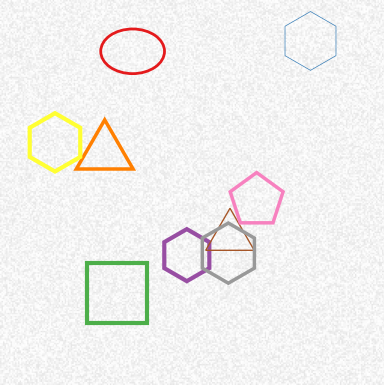[{"shape": "oval", "thickness": 2, "radius": 0.41, "center": [0.344, 0.867]}, {"shape": "hexagon", "thickness": 0.5, "radius": 0.38, "center": [0.806, 0.894]}, {"shape": "square", "thickness": 3, "radius": 0.39, "center": [0.305, 0.239]}, {"shape": "hexagon", "thickness": 3, "radius": 0.34, "center": [0.485, 0.337]}, {"shape": "triangle", "thickness": 2.5, "radius": 0.43, "center": [0.272, 0.604]}, {"shape": "hexagon", "thickness": 3, "radius": 0.38, "center": [0.143, 0.63]}, {"shape": "triangle", "thickness": 1, "radius": 0.36, "center": [0.597, 0.386]}, {"shape": "pentagon", "thickness": 2.5, "radius": 0.36, "center": [0.667, 0.48]}, {"shape": "hexagon", "thickness": 2.5, "radius": 0.39, "center": [0.593, 0.343]}]